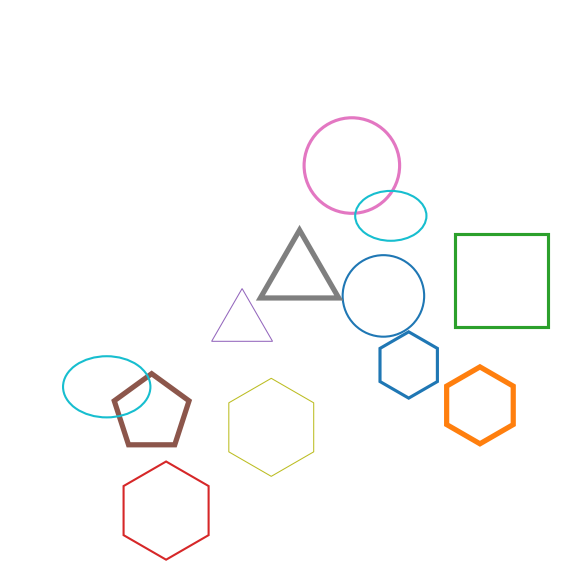[{"shape": "hexagon", "thickness": 1.5, "radius": 0.29, "center": [0.708, 0.367]}, {"shape": "circle", "thickness": 1, "radius": 0.35, "center": [0.664, 0.487]}, {"shape": "hexagon", "thickness": 2.5, "radius": 0.33, "center": [0.831, 0.297]}, {"shape": "square", "thickness": 1.5, "radius": 0.4, "center": [0.868, 0.513]}, {"shape": "hexagon", "thickness": 1, "radius": 0.43, "center": [0.288, 0.115]}, {"shape": "triangle", "thickness": 0.5, "radius": 0.3, "center": [0.419, 0.439]}, {"shape": "pentagon", "thickness": 2.5, "radius": 0.34, "center": [0.263, 0.284]}, {"shape": "circle", "thickness": 1.5, "radius": 0.41, "center": [0.609, 0.712]}, {"shape": "triangle", "thickness": 2.5, "radius": 0.39, "center": [0.519, 0.522]}, {"shape": "hexagon", "thickness": 0.5, "radius": 0.42, "center": [0.47, 0.259]}, {"shape": "oval", "thickness": 1, "radius": 0.38, "center": [0.185, 0.329]}, {"shape": "oval", "thickness": 1, "radius": 0.31, "center": [0.677, 0.625]}]